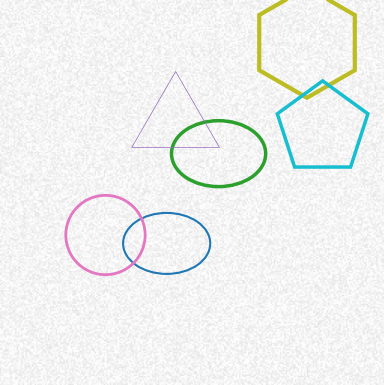[{"shape": "oval", "thickness": 1.5, "radius": 0.57, "center": [0.433, 0.368]}, {"shape": "oval", "thickness": 2.5, "radius": 0.61, "center": [0.568, 0.601]}, {"shape": "triangle", "thickness": 0.5, "radius": 0.66, "center": [0.456, 0.683]}, {"shape": "circle", "thickness": 2, "radius": 0.52, "center": [0.274, 0.39]}, {"shape": "hexagon", "thickness": 3, "radius": 0.72, "center": [0.797, 0.889]}, {"shape": "pentagon", "thickness": 2.5, "radius": 0.62, "center": [0.838, 0.666]}]